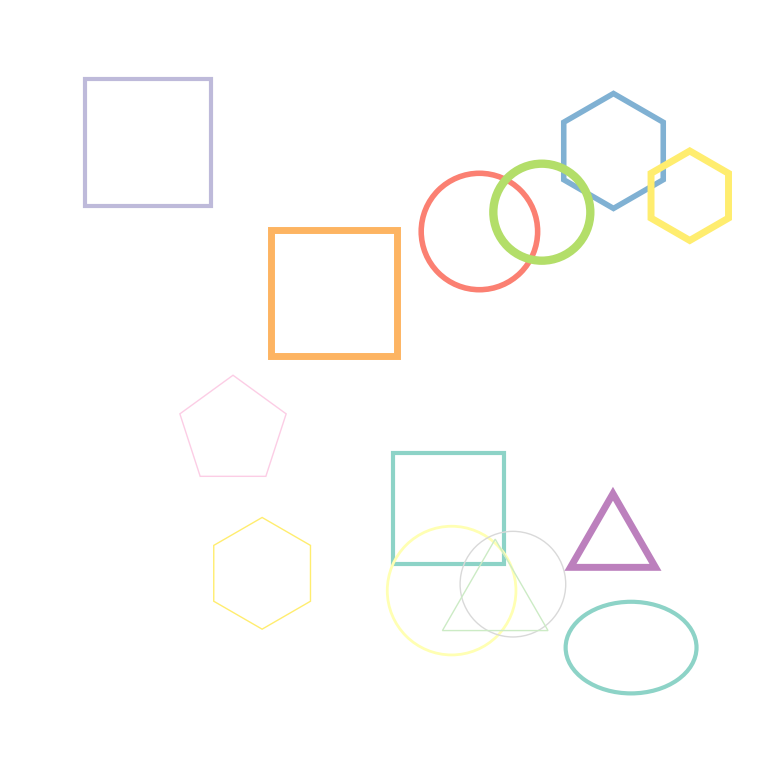[{"shape": "square", "thickness": 1.5, "radius": 0.36, "center": [0.582, 0.339]}, {"shape": "oval", "thickness": 1.5, "radius": 0.42, "center": [0.82, 0.159]}, {"shape": "circle", "thickness": 1, "radius": 0.42, "center": [0.587, 0.233]}, {"shape": "square", "thickness": 1.5, "radius": 0.41, "center": [0.192, 0.815]}, {"shape": "circle", "thickness": 2, "radius": 0.38, "center": [0.623, 0.699]}, {"shape": "hexagon", "thickness": 2, "radius": 0.37, "center": [0.797, 0.804]}, {"shape": "square", "thickness": 2.5, "radius": 0.41, "center": [0.434, 0.62]}, {"shape": "circle", "thickness": 3, "radius": 0.31, "center": [0.704, 0.724]}, {"shape": "pentagon", "thickness": 0.5, "radius": 0.36, "center": [0.303, 0.44]}, {"shape": "circle", "thickness": 0.5, "radius": 0.34, "center": [0.666, 0.241]}, {"shape": "triangle", "thickness": 2.5, "radius": 0.32, "center": [0.796, 0.295]}, {"shape": "triangle", "thickness": 0.5, "radius": 0.4, "center": [0.643, 0.221]}, {"shape": "hexagon", "thickness": 2.5, "radius": 0.29, "center": [0.896, 0.746]}, {"shape": "hexagon", "thickness": 0.5, "radius": 0.36, "center": [0.34, 0.255]}]